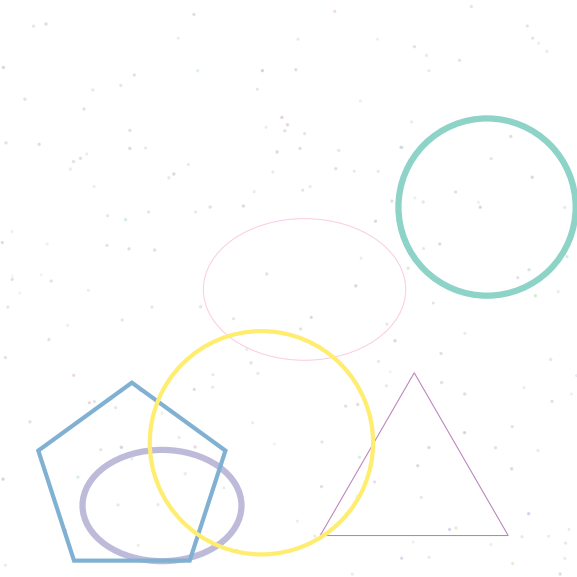[{"shape": "circle", "thickness": 3, "radius": 0.77, "center": [0.843, 0.641]}, {"shape": "oval", "thickness": 3, "radius": 0.69, "center": [0.281, 0.124]}, {"shape": "pentagon", "thickness": 2, "radius": 0.85, "center": [0.228, 0.166]}, {"shape": "oval", "thickness": 0.5, "radius": 0.88, "center": [0.527, 0.498]}, {"shape": "triangle", "thickness": 0.5, "radius": 0.94, "center": [0.717, 0.166]}, {"shape": "circle", "thickness": 2, "radius": 0.97, "center": [0.453, 0.232]}]